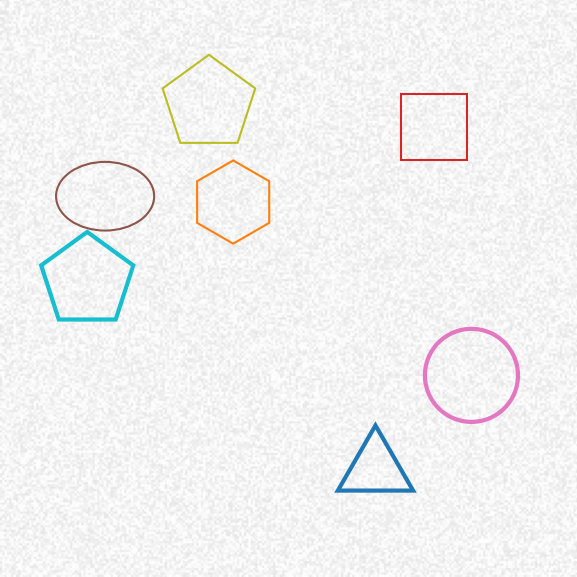[{"shape": "triangle", "thickness": 2, "radius": 0.38, "center": [0.65, 0.187]}, {"shape": "hexagon", "thickness": 1, "radius": 0.36, "center": [0.404, 0.649]}, {"shape": "square", "thickness": 1, "radius": 0.29, "center": [0.752, 0.78]}, {"shape": "oval", "thickness": 1, "radius": 0.42, "center": [0.182, 0.659]}, {"shape": "circle", "thickness": 2, "radius": 0.4, "center": [0.816, 0.349]}, {"shape": "pentagon", "thickness": 1, "radius": 0.42, "center": [0.362, 0.82]}, {"shape": "pentagon", "thickness": 2, "radius": 0.42, "center": [0.151, 0.514]}]